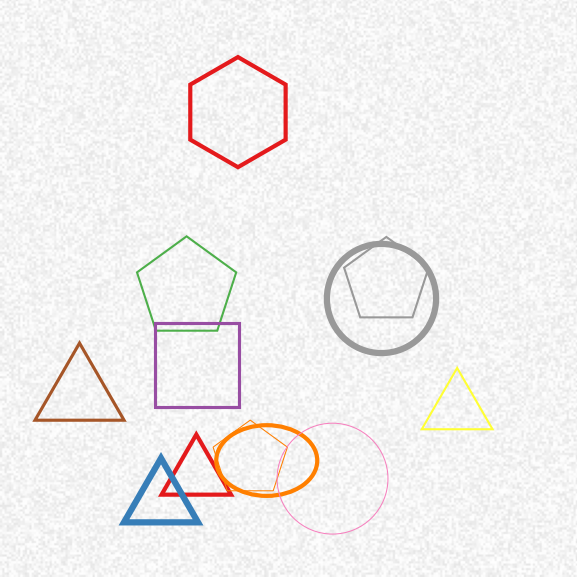[{"shape": "triangle", "thickness": 2, "radius": 0.35, "center": [0.34, 0.177]}, {"shape": "hexagon", "thickness": 2, "radius": 0.48, "center": [0.412, 0.805]}, {"shape": "triangle", "thickness": 3, "radius": 0.37, "center": [0.279, 0.132]}, {"shape": "pentagon", "thickness": 1, "radius": 0.45, "center": [0.323, 0.5]}, {"shape": "square", "thickness": 1.5, "radius": 0.36, "center": [0.341, 0.367]}, {"shape": "pentagon", "thickness": 0.5, "radius": 0.34, "center": [0.433, 0.204]}, {"shape": "oval", "thickness": 2, "radius": 0.44, "center": [0.462, 0.202]}, {"shape": "triangle", "thickness": 1, "radius": 0.35, "center": [0.792, 0.291]}, {"shape": "triangle", "thickness": 1.5, "radius": 0.45, "center": [0.138, 0.316]}, {"shape": "circle", "thickness": 0.5, "radius": 0.48, "center": [0.576, 0.17]}, {"shape": "circle", "thickness": 3, "radius": 0.47, "center": [0.661, 0.482]}, {"shape": "pentagon", "thickness": 1, "radius": 0.38, "center": [0.669, 0.512]}]